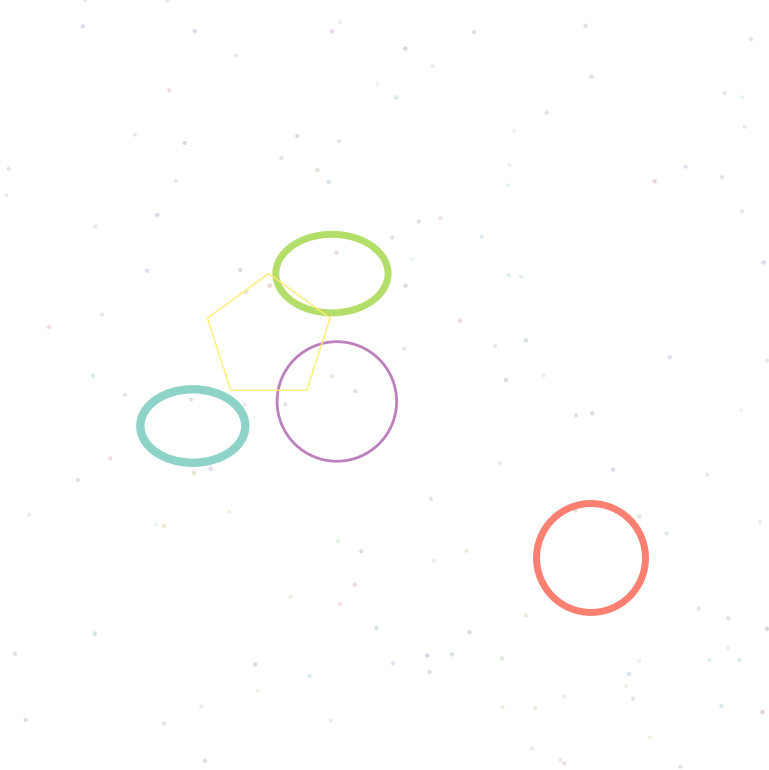[{"shape": "oval", "thickness": 3, "radius": 0.34, "center": [0.25, 0.447]}, {"shape": "circle", "thickness": 2.5, "radius": 0.35, "center": [0.768, 0.275]}, {"shape": "oval", "thickness": 2.5, "radius": 0.36, "center": [0.431, 0.645]}, {"shape": "circle", "thickness": 1, "radius": 0.39, "center": [0.437, 0.479]}, {"shape": "pentagon", "thickness": 0.5, "radius": 0.42, "center": [0.349, 0.561]}]